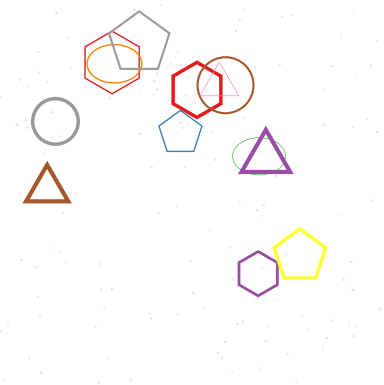[{"shape": "hexagon", "thickness": 1, "radius": 0.41, "center": [0.291, 0.838]}, {"shape": "hexagon", "thickness": 2.5, "radius": 0.36, "center": [0.512, 0.767]}, {"shape": "pentagon", "thickness": 1, "radius": 0.29, "center": [0.469, 0.654]}, {"shape": "oval", "thickness": 0.5, "radius": 0.34, "center": [0.673, 0.594]}, {"shape": "hexagon", "thickness": 2, "radius": 0.29, "center": [0.671, 0.289]}, {"shape": "triangle", "thickness": 3, "radius": 0.36, "center": [0.69, 0.59]}, {"shape": "oval", "thickness": 1, "radius": 0.36, "center": [0.297, 0.834]}, {"shape": "pentagon", "thickness": 2.5, "radius": 0.35, "center": [0.779, 0.335]}, {"shape": "circle", "thickness": 1.5, "radius": 0.36, "center": [0.586, 0.779]}, {"shape": "triangle", "thickness": 3, "radius": 0.32, "center": [0.123, 0.509]}, {"shape": "triangle", "thickness": 0.5, "radius": 0.29, "center": [0.57, 0.78]}, {"shape": "circle", "thickness": 2.5, "radius": 0.3, "center": [0.144, 0.685]}, {"shape": "pentagon", "thickness": 1.5, "radius": 0.41, "center": [0.362, 0.888]}]